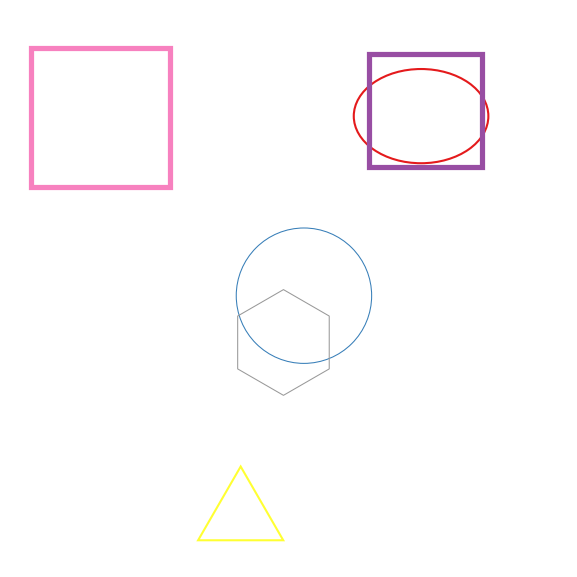[{"shape": "oval", "thickness": 1, "radius": 0.58, "center": [0.729, 0.798]}, {"shape": "circle", "thickness": 0.5, "radius": 0.59, "center": [0.526, 0.487]}, {"shape": "square", "thickness": 2.5, "radius": 0.49, "center": [0.736, 0.808]}, {"shape": "triangle", "thickness": 1, "radius": 0.43, "center": [0.417, 0.106]}, {"shape": "square", "thickness": 2.5, "radius": 0.6, "center": [0.174, 0.796]}, {"shape": "hexagon", "thickness": 0.5, "radius": 0.46, "center": [0.491, 0.406]}]